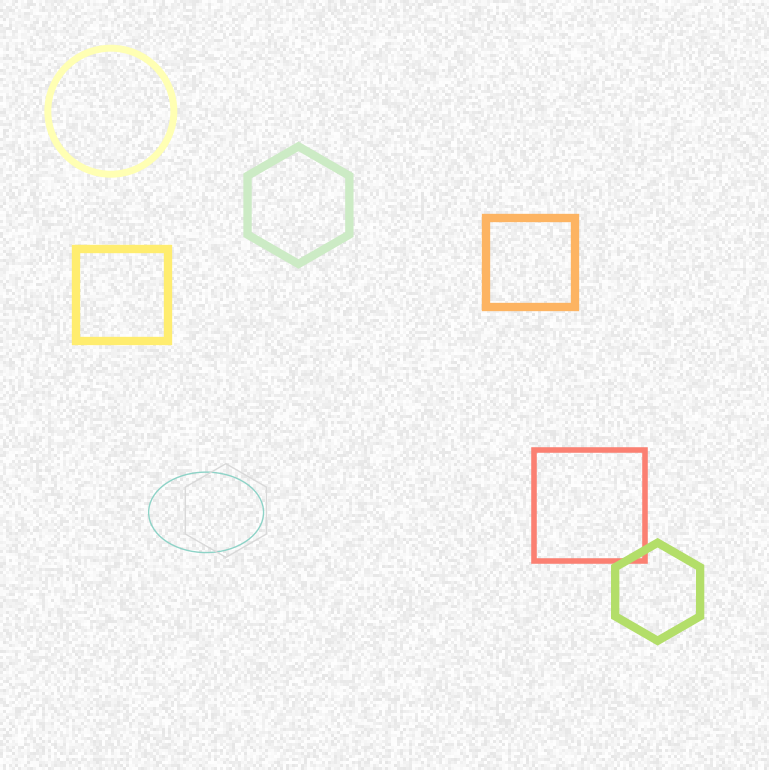[{"shape": "oval", "thickness": 0.5, "radius": 0.37, "center": [0.268, 0.335]}, {"shape": "circle", "thickness": 2.5, "radius": 0.41, "center": [0.144, 0.856]}, {"shape": "square", "thickness": 2, "radius": 0.36, "center": [0.766, 0.343]}, {"shape": "square", "thickness": 3, "radius": 0.29, "center": [0.689, 0.659]}, {"shape": "hexagon", "thickness": 3, "radius": 0.32, "center": [0.854, 0.231]}, {"shape": "hexagon", "thickness": 0.5, "radius": 0.3, "center": [0.293, 0.337]}, {"shape": "hexagon", "thickness": 3, "radius": 0.38, "center": [0.388, 0.734]}, {"shape": "square", "thickness": 3, "radius": 0.3, "center": [0.158, 0.617]}]